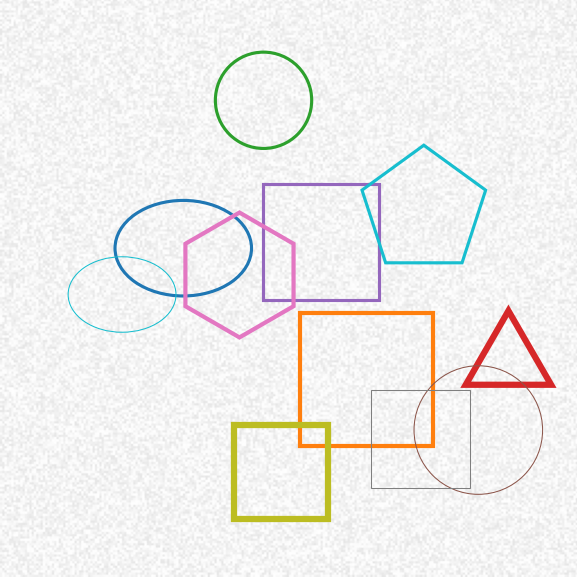[{"shape": "oval", "thickness": 1.5, "radius": 0.59, "center": [0.317, 0.569]}, {"shape": "square", "thickness": 2, "radius": 0.58, "center": [0.635, 0.342]}, {"shape": "circle", "thickness": 1.5, "radius": 0.42, "center": [0.456, 0.825]}, {"shape": "triangle", "thickness": 3, "radius": 0.43, "center": [0.88, 0.376]}, {"shape": "square", "thickness": 1.5, "radius": 0.5, "center": [0.556, 0.58]}, {"shape": "circle", "thickness": 0.5, "radius": 0.56, "center": [0.828, 0.254]}, {"shape": "hexagon", "thickness": 2, "radius": 0.54, "center": [0.415, 0.523]}, {"shape": "square", "thickness": 0.5, "radius": 0.43, "center": [0.728, 0.239]}, {"shape": "square", "thickness": 3, "radius": 0.41, "center": [0.487, 0.182]}, {"shape": "oval", "thickness": 0.5, "radius": 0.47, "center": [0.211, 0.489]}, {"shape": "pentagon", "thickness": 1.5, "radius": 0.56, "center": [0.734, 0.635]}]